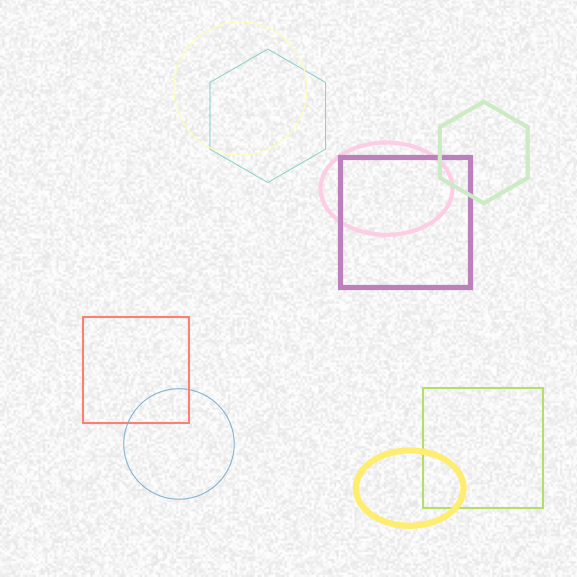[{"shape": "hexagon", "thickness": 0.5, "radius": 0.58, "center": [0.464, 0.799]}, {"shape": "circle", "thickness": 0.5, "radius": 0.58, "center": [0.416, 0.846]}, {"shape": "square", "thickness": 1, "radius": 0.46, "center": [0.236, 0.358]}, {"shape": "circle", "thickness": 0.5, "radius": 0.48, "center": [0.31, 0.23]}, {"shape": "square", "thickness": 1, "radius": 0.52, "center": [0.837, 0.223]}, {"shape": "oval", "thickness": 2, "radius": 0.57, "center": [0.669, 0.672]}, {"shape": "square", "thickness": 2.5, "radius": 0.56, "center": [0.702, 0.615]}, {"shape": "hexagon", "thickness": 2, "radius": 0.44, "center": [0.838, 0.735]}, {"shape": "oval", "thickness": 3, "radius": 0.47, "center": [0.71, 0.154]}]